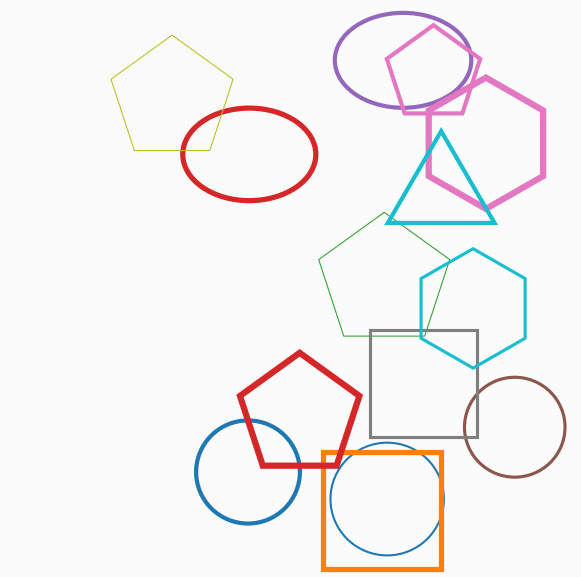[{"shape": "circle", "thickness": 1, "radius": 0.49, "center": [0.666, 0.135]}, {"shape": "circle", "thickness": 2, "radius": 0.45, "center": [0.427, 0.182]}, {"shape": "square", "thickness": 2.5, "radius": 0.51, "center": [0.657, 0.115]}, {"shape": "pentagon", "thickness": 0.5, "radius": 0.59, "center": [0.661, 0.513]}, {"shape": "oval", "thickness": 2.5, "radius": 0.57, "center": [0.429, 0.732]}, {"shape": "pentagon", "thickness": 3, "radius": 0.54, "center": [0.516, 0.28]}, {"shape": "oval", "thickness": 2, "radius": 0.59, "center": [0.693, 0.895]}, {"shape": "circle", "thickness": 1.5, "radius": 0.43, "center": [0.886, 0.259]}, {"shape": "pentagon", "thickness": 2, "radius": 0.42, "center": [0.746, 0.871]}, {"shape": "hexagon", "thickness": 3, "radius": 0.57, "center": [0.836, 0.751]}, {"shape": "square", "thickness": 1.5, "radius": 0.46, "center": [0.729, 0.335]}, {"shape": "pentagon", "thickness": 0.5, "radius": 0.55, "center": [0.296, 0.828]}, {"shape": "hexagon", "thickness": 1.5, "radius": 0.52, "center": [0.814, 0.465]}, {"shape": "triangle", "thickness": 2, "radius": 0.53, "center": [0.759, 0.666]}]